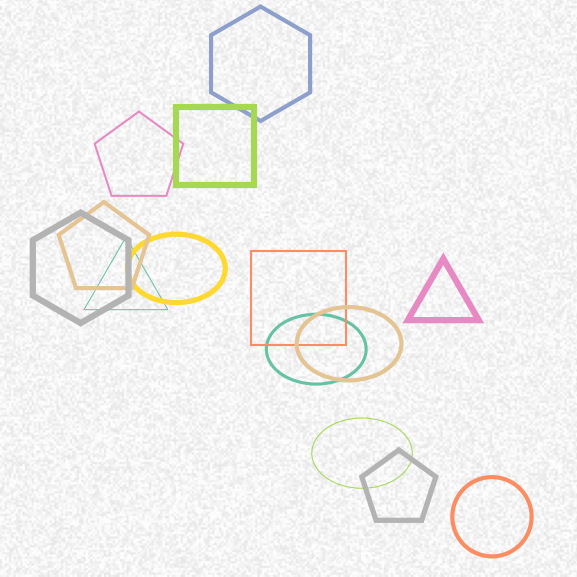[{"shape": "oval", "thickness": 1.5, "radius": 0.43, "center": [0.548, 0.395]}, {"shape": "triangle", "thickness": 0.5, "radius": 0.42, "center": [0.218, 0.505]}, {"shape": "circle", "thickness": 2, "radius": 0.34, "center": [0.852, 0.104]}, {"shape": "square", "thickness": 1, "radius": 0.41, "center": [0.517, 0.483]}, {"shape": "hexagon", "thickness": 2, "radius": 0.5, "center": [0.451, 0.889]}, {"shape": "triangle", "thickness": 3, "radius": 0.35, "center": [0.768, 0.48]}, {"shape": "pentagon", "thickness": 1, "radius": 0.4, "center": [0.241, 0.725]}, {"shape": "oval", "thickness": 0.5, "radius": 0.43, "center": [0.627, 0.214]}, {"shape": "square", "thickness": 3, "radius": 0.34, "center": [0.373, 0.746]}, {"shape": "oval", "thickness": 2.5, "radius": 0.42, "center": [0.305, 0.534]}, {"shape": "oval", "thickness": 2, "radius": 0.45, "center": [0.604, 0.404]}, {"shape": "pentagon", "thickness": 2, "radius": 0.41, "center": [0.18, 0.567]}, {"shape": "hexagon", "thickness": 3, "radius": 0.48, "center": [0.14, 0.535]}, {"shape": "pentagon", "thickness": 2.5, "radius": 0.34, "center": [0.691, 0.153]}]